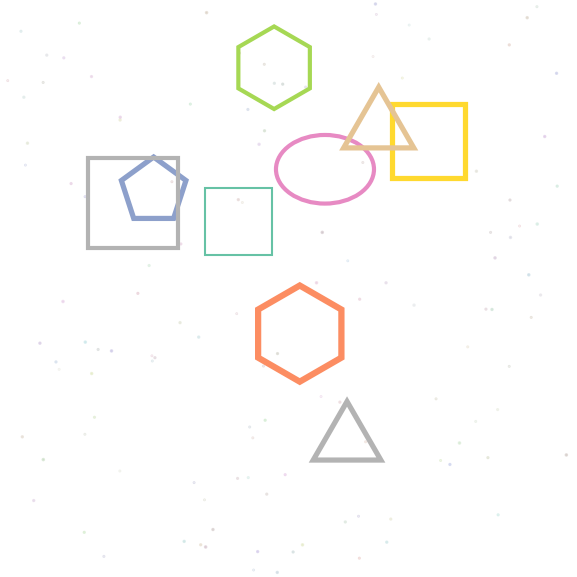[{"shape": "square", "thickness": 1, "radius": 0.29, "center": [0.413, 0.616]}, {"shape": "hexagon", "thickness": 3, "radius": 0.42, "center": [0.519, 0.421]}, {"shape": "pentagon", "thickness": 2.5, "radius": 0.29, "center": [0.266, 0.668]}, {"shape": "oval", "thickness": 2, "radius": 0.42, "center": [0.563, 0.706]}, {"shape": "hexagon", "thickness": 2, "radius": 0.36, "center": [0.475, 0.882]}, {"shape": "square", "thickness": 2.5, "radius": 0.32, "center": [0.742, 0.755]}, {"shape": "triangle", "thickness": 2.5, "radius": 0.35, "center": [0.656, 0.778]}, {"shape": "square", "thickness": 2, "radius": 0.39, "center": [0.23, 0.647]}, {"shape": "triangle", "thickness": 2.5, "radius": 0.34, "center": [0.601, 0.236]}]